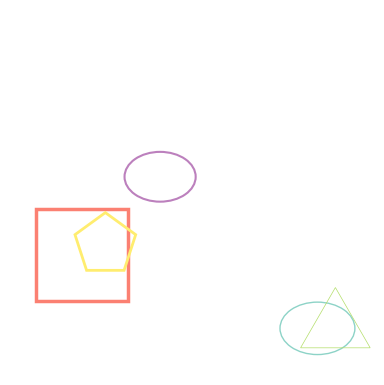[{"shape": "oval", "thickness": 1, "radius": 0.49, "center": [0.825, 0.147]}, {"shape": "square", "thickness": 2.5, "radius": 0.59, "center": [0.213, 0.338]}, {"shape": "triangle", "thickness": 0.5, "radius": 0.52, "center": [0.871, 0.149]}, {"shape": "oval", "thickness": 1.5, "radius": 0.46, "center": [0.416, 0.541]}, {"shape": "pentagon", "thickness": 2, "radius": 0.41, "center": [0.274, 0.365]}]